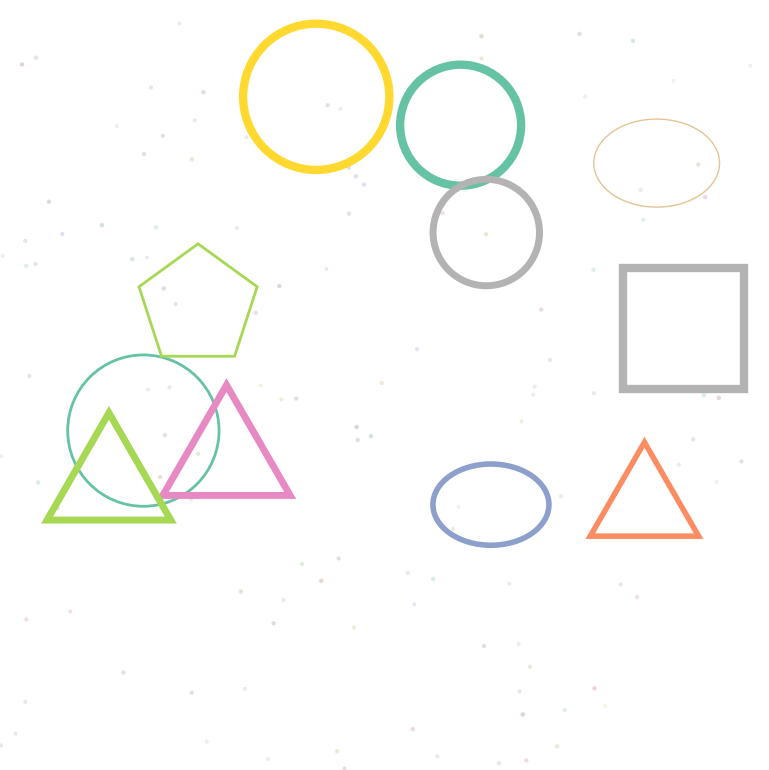[{"shape": "circle", "thickness": 1, "radius": 0.49, "center": [0.186, 0.441]}, {"shape": "circle", "thickness": 3, "radius": 0.39, "center": [0.598, 0.837]}, {"shape": "triangle", "thickness": 2, "radius": 0.41, "center": [0.837, 0.344]}, {"shape": "oval", "thickness": 2, "radius": 0.38, "center": [0.638, 0.345]}, {"shape": "triangle", "thickness": 2.5, "radius": 0.48, "center": [0.294, 0.404]}, {"shape": "triangle", "thickness": 2.5, "radius": 0.46, "center": [0.141, 0.371]}, {"shape": "pentagon", "thickness": 1, "radius": 0.4, "center": [0.257, 0.603]}, {"shape": "circle", "thickness": 3, "radius": 0.47, "center": [0.411, 0.874]}, {"shape": "oval", "thickness": 0.5, "radius": 0.41, "center": [0.853, 0.788]}, {"shape": "square", "thickness": 3, "radius": 0.39, "center": [0.887, 0.573]}, {"shape": "circle", "thickness": 2.5, "radius": 0.35, "center": [0.632, 0.698]}]